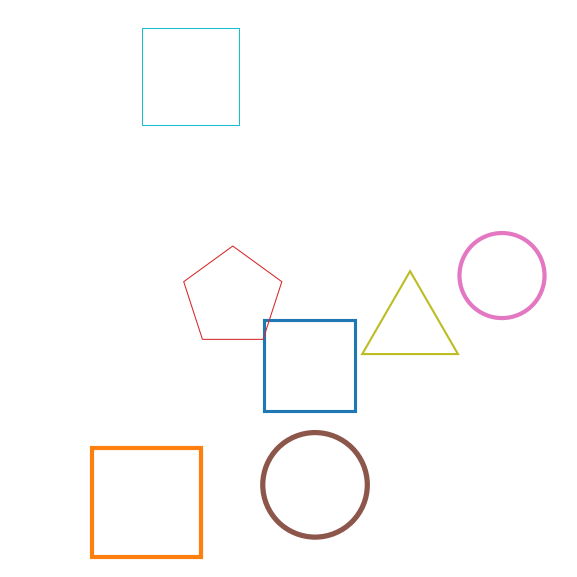[{"shape": "square", "thickness": 1.5, "radius": 0.39, "center": [0.536, 0.366]}, {"shape": "square", "thickness": 2, "radius": 0.47, "center": [0.254, 0.128]}, {"shape": "pentagon", "thickness": 0.5, "radius": 0.45, "center": [0.403, 0.484]}, {"shape": "circle", "thickness": 2.5, "radius": 0.45, "center": [0.546, 0.16]}, {"shape": "circle", "thickness": 2, "radius": 0.37, "center": [0.869, 0.522]}, {"shape": "triangle", "thickness": 1, "radius": 0.48, "center": [0.71, 0.434]}, {"shape": "square", "thickness": 0.5, "radius": 0.42, "center": [0.33, 0.866]}]